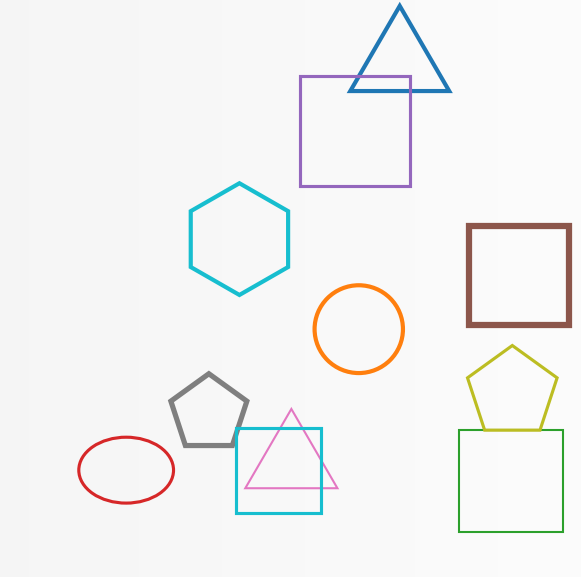[{"shape": "triangle", "thickness": 2, "radius": 0.49, "center": [0.688, 0.891]}, {"shape": "circle", "thickness": 2, "radius": 0.38, "center": [0.617, 0.429]}, {"shape": "square", "thickness": 1, "radius": 0.44, "center": [0.879, 0.167]}, {"shape": "oval", "thickness": 1.5, "radius": 0.41, "center": [0.217, 0.185]}, {"shape": "square", "thickness": 1.5, "radius": 0.48, "center": [0.611, 0.772]}, {"shape": "square", "thickness": 3, "radius": 0.43, "center": [0.893, 0.521]}, {"shape": "triangle", "thickness": 1, "radius": 0.46, "center": [0.501, 0.199]}, {"shape": "pentagon", "thickness": 2.5, "radius": 0.34, "center": [0.359, 0.283]}, {"shape": "pentagon", "thickness": 1.5, "radius": 0.41, "center": [0.881, 0.32]}, {"shape": "hexagon", "thickness": 2, "radius": 0.48, "center": [0.412, 0.585]}, {"shape": "square", "thickness": 1.5, "radius": 0.37, "center": [0.479, 0.184]}]